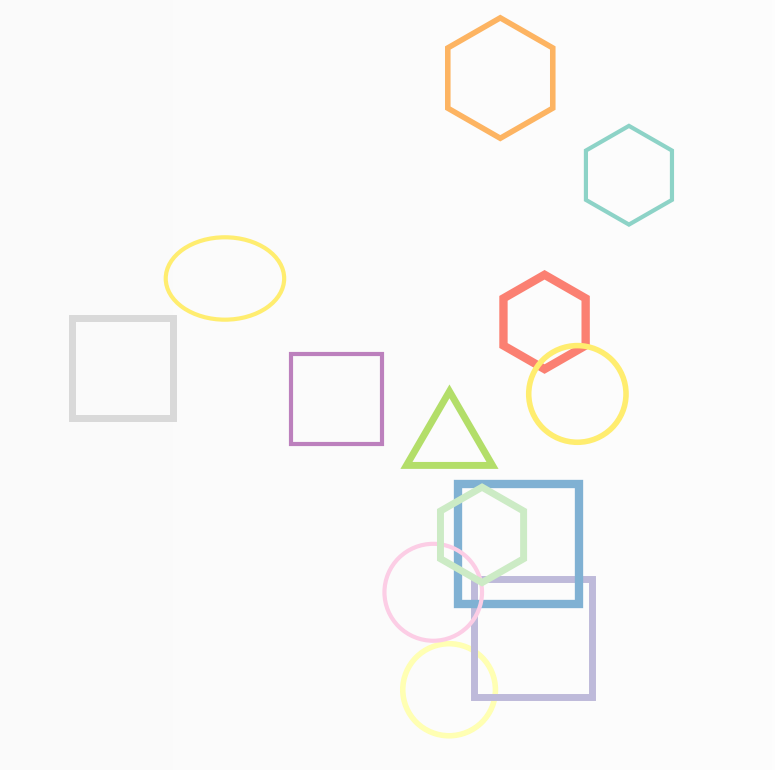[{"shape": "hexagon", "thickness": 1.5, "radius": 0.32, "center": [0.812, 0.772]}, {"shape": "circle", "thickness": 2, "radius": 0.3, "center": [0.579, 0.104]}, {"shape": "square", "thickness": 2.5, "radius": 0.38, "center": [0.687, 0.171]}, {"shape": "hexagon", "thickness": 3, "radius": 0.31, "center": [0.703, 0.582]}, {"shape": "square", "thickness": 3, "radius": 0.39, "center": [0.669, 0.293]}, {"shape": "hexagon", "thickness": 2, "radius": 0.39, "center": [0.646, 0.899]}, {"shape": "triangle", "thickness": 2.5, "radius": 0.32, "center": [0.58, 0.428]}, {"shape": "circle", "thickness": 1.5, "radius": 0.31, "center": [0.559, 0.231]}, {"shape": "square", "thickness": 2.5, "radius": 0.33, "center": [0.158, 0.522]}, {"shape": "square", "thickness": 1.5, "radius": 0.29, "center": [0.434, 0.482]}, {"shape": "hexagon", "thickness": 2.5, "radius": 0.31, "center": [0.622, 0.305]}, {"shape": "circle", "thickness": 2, "radius": 0.31, "center": [0.745, 0.488]}, {"shape": "oval", "thickness": 1.5, "radius": 0.38, "center": [0.29, 0.638]}]